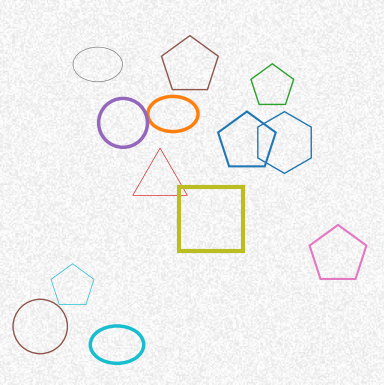[{"shape": "pentagon", "thickness": 1.5, "radius": 0.39, "center": [0.641, 0.632]}, {"shape": "hexagon", "thickness": 1, "radius": 0.4, "center": [0.739, 0.63]}, {"shape": "oval", "thickness": 2.5, "radius": 0.33, "center": [0.449, 0.704]}, {"shape": "pentagon", "thickness": 1, "radius": 0.29, "center": [0.707, 0.776]}, {"shape": "triangle", "thickness": 0.5, "radius": 0.41, "center": [0.416, 0.533]}, {"shape": "circle", "thickness": 2.5, "radius": 0.32, "center": [0.32, 0.681]}, {"shape": "pentagon", "thickness": 1, "radius": 0.39, "center": [0.493, 0.83]}, {"shape": "circle", "thickness": 1, "radius": 0.35, "center": [0.104, 0.152]}, {"shape": "pentagon", "thickness": 1.5, "radius": 0.39, "center": [0.878, 0.338]}, {"shape": "oval", "thickness": 0.5, "radius": 0.32, "center": [0.254, 0.833]}, {"shape": "square", "thickness": 3, "radius": 0.41, "center": [0.547, 0.432]}, {"shape": "oval", "thickness": 2.5, "radius": 0.35, "center": [0.304, 0.105]}, {"shape": "pentagon", "thickness": 0.5, "radius": 0.29, "center": [0.188, 0.256]}]